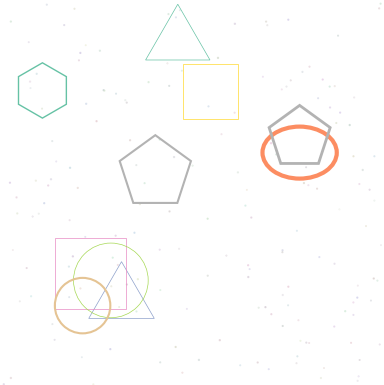[{"shape": "hexagon", "thickness": 1, "radius": 0.36, "center": [0.11, 0.765]}, {"shape": "triangle", "thickness": 0.5, "radius": 0.48, "center": [0.462, 0.892]}, {"shape": "oval", "thickness": 3, "radius": 0.48, "center": [0.778, 0.604]}, {"shape": "triangle", "thickness": 0.5, "radius": 0.49, "center": [0.316, 0.222]}, {"shape": "square", "thickness": 0.5, "radius": 0.46, "center": [0.236, 0.291]}, {"shape": "circle", "thickness": 0.5, "radius": 0.48, "center": [0.288, 0.272]}, {"shape": "square", "thickness": 0.5, "radius": 0.36, "center": [0.546, 0.763]}, {"shape": "circle", "thickness": 1.5, "radius": 0.36, "center": [0.215, 0.206]}, {"shape": "pentagon", "thickness": 1.5, "radius": 0.49, "center": [0.403, 0.552]}, {"shape": "pentagon", "thickness": 2, "radius": 0.42, "center": [0.778, 0.643]}]